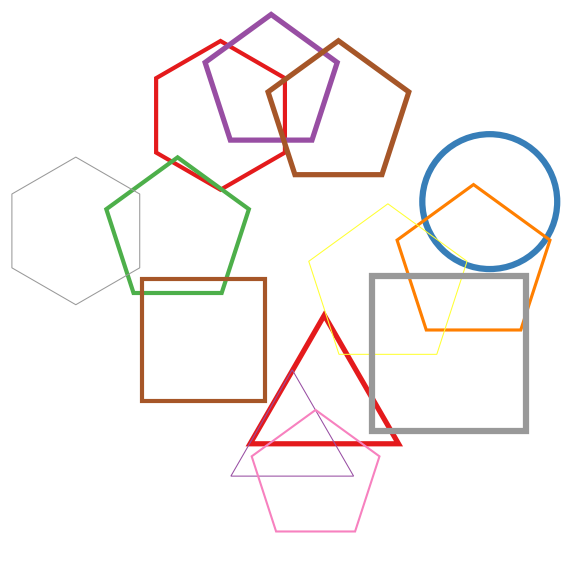[{"shape": "hexagon", "thickness": 2, "radius": 0.64, "center": [0.382, 0.799]}, {"shape": "triangle", "thickness": 2.5, "radius": 0.74, "center": [0.562, 0.305]}, {"shape": "circle", "thickness": 3, "radius": 0.58, "center": [0.848, 0.65]}, {"shape": "pentagon", "thickness": 2, "radius": 0.65, "center": [0.308, 0.597]}, {"shape": "triangle", "thickness": 0.5, "radius": 0.61, "center": [0.506, 0.236]}, {"shape": "pentagon", "thickness": 2.5, "radius": 0.6, "center": [0.47, 0.854]}, {"shape": "pentagon", "thickness": 1.5, "radius": 0.7, "center": [0.82, 0.54]}, {"shape": "pentagon", "thickness": 0.5, "radius": 0.72, "center": [0.672, 0.502]}, {"shape": "square", "thickness": 2, "radius": 0.53, "center": [0.353, 0.411]}, {"shape": "pentagon", "thickness": 2.5, "radius": 0.64, "center": [0.586, 0.8]}, {"shape": "pentagon", "thickness": 1, "radius": 0.58, "center": [0.546, 0.173]}, {"shape": "hexagon", "thickness": 0.5, "radius": 0.64, "center": [0.131, 0.599]}, {"shape": "square", "thickness": 3, "radius": 0.67, "center": [0.778, 0.387]}]